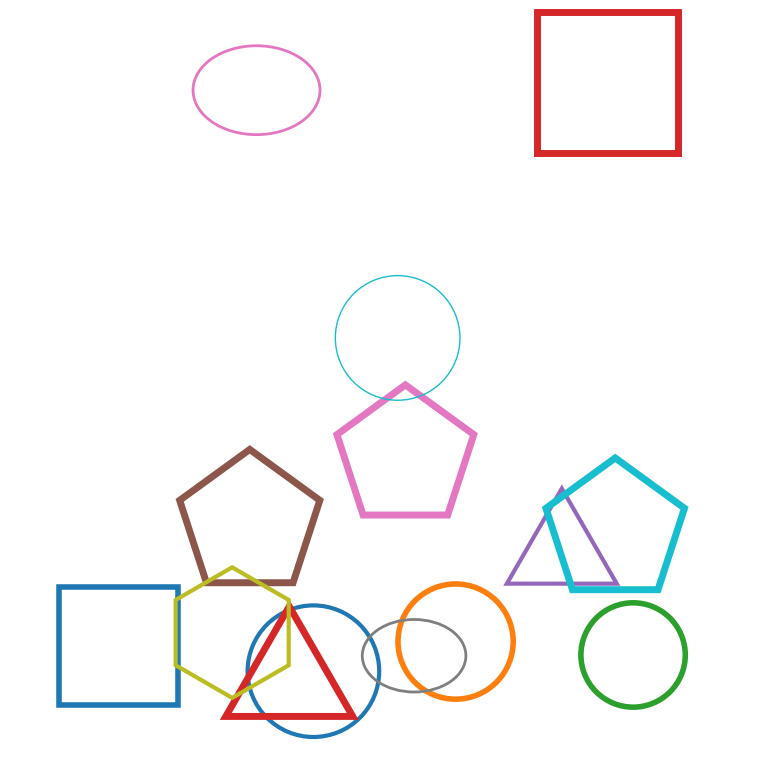[{"shape": "circle", "thickness": 1.5, "radius": 0.43, "center": [0.407, 0.128]}, {"shape": "square", "thickness": 2, "radius": 0.38, "center": [0.154, 0.161]}, {"shape": "circle", "thickness": 2, "radius": 0.37, "center": [0.592, 0.167]}, {"shape": "circle", "thickness": 2, "radius": 0.34, "center": [0.822, 0.149]}, {"shape": "triangle", "thickness": 2.5, "radius": 0.48, "center": [0.376, 0.117]}, {"shape": "square", "thickness": 2.5, "radius": 0.46, "center": [0.788, 0.893]}, {"shape": "triangle", "thickness": 1.5, "radius": 0.41, "center": [0.73, 0.283]}, {"shape": "pentagon", "thickness": 2.5, "radius": 0.48, "center": [0.324, 0.321]}, {"shape": "pentagon", "thickness": 2.5, "radius": 0.47, "center": [0.526, 0.407]}, {"shape": "oval", "thickness": 1, "radius": 0.41, "center": [0.333, 0.883]}, {"shape": "oval", "thickness": 1, "radius": 0.34, "center": [0.538, 0.148]}, {"shape": "hexagon", "thickness": 1.5, "radius": 0.42, "center": [0.302, 0.178]}, {"shape": "pentagon", "thickness": 2.5, "radius": 0.47, "center": [0.799, 0.311]}, {"shape": "circle", "thickness": 0.5, "radius": 0.4, "center": [0.516, 0.561]}]